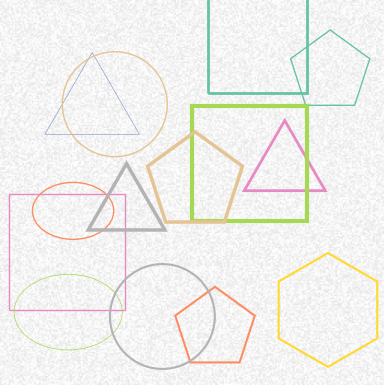[{"shape": "pentagon", "thickness": 1, "radius": 0.54, "center": [0.858, 0.814]}, {"shape": "square", "thickness": 2, "radius": 0.64, "center": [0.669, 0.888]}, {"shape": "oval", "thickness": 1, "radius": 0.53, "center": [0.19, 0.452]}, {"shape": "pentagon", "thickness": 1.5, "radius": 0.54, "center": [0.558, 0.147]}, {"shape": "triangle", "thickness": 0.5, "radius": 0.71, "center": [0.239, 0.722]}, {"shape": "triangle", "thickness": 2, "radius": 0.61, "center": [0.74, 0.565]}, {"shape": "square", "thickness": 1, "radius": 0.75, "center": [0.174, 0.345]}, {"shape": "oval", "thickness": 0.5, "radius": 0.7, "center": [0.177, 0.189]}, {"shape": "square", "thickness": 3, "radius": 0.75, "center": [0.648, 0.574]}, {"shape": "hexagon", "thickness": 1.5, "radius": 0.74, "center": [0.852, 0.195]}, {"shape": "circle", "thickness": 1, "radius": 0.68, "center": [0.298, 0.729]}, {"shape": "pentagon", "thickness": 2.5, "radius": 0.65, "center": [0.507, 0.528]}, {"shape": "triangle", "thickness": 2.5, "radius": 0.57, "center": [0.329, 0.46]}, {"shape": "circle", "thickness": 1.5, "radius": 0.68, "center": [0.422, 0.178]}]